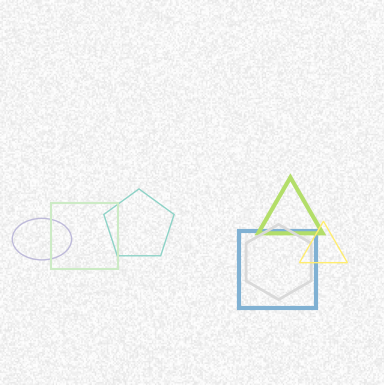[{"shape": "pentagon", "thickness": 1, "radius": 0.48, "center": [0.361, 0.413]}, {"shape": "oval", "thickness": 1, "radius": 0.39, "center": [0.109, 0.379]}, {"shape": "square", "thickness": 3, "radius": 0.5, "center": [0.722, 0.3]}, {"shape": "triangle", "thickness": 3, "radius": 0.48, "center": [0.754, 0.442]}, {"shape": "hexagon", "thickness": 2, "radius": 0.49, "center": [0.724, 0.32]}, {"shape": "square", "thickness": 1.5, "radius": 0.43, "center": [0.22, 0.387]}, {"shape": "triangle", "thickness": 1, "radius": 0.36, "center": [0.84, 0.354]}]